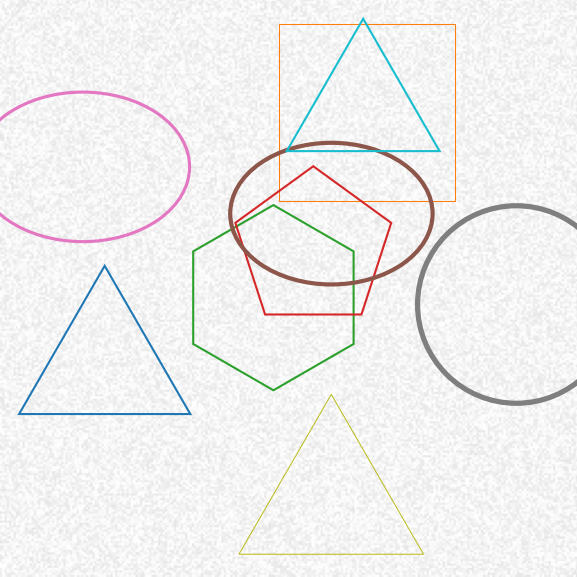[{"shape": "triangle", "thickness": 1, "radius": 0.86, "center": [0.181, 0.368]}, {"shape": "square", "thickness": 0.5, "radius": 0.76, "center": [0.636, 0.804]}, {"shape": "hexagon", "thickness": 1, "radius": 0.8, "center": [0.473, 0.484]}, {"shape": "pentagon", "thickness": 1, "radius": 0.71, "center": [0.542, 0.569]}, {"shape": "oval", "thickness": 2, "radius": 0.88, "center": [0.574, 0.629]}, {"shape": "oval", "thickness": 1.5, "radius": 0.92, "center": [0.143, 0.71]}, {"shape": "circle", "thickness": 2.5, "radius": 0.86, "center": [0.894, 0.472]}, {"shape": "triangle", "thickness": 0.5, "radius": 0.92, "center": [0.574, 0.132]}, {"shape": "triangle", "thickness": 1, "radius": 0.76, "center": [0.629, 0.814]}]